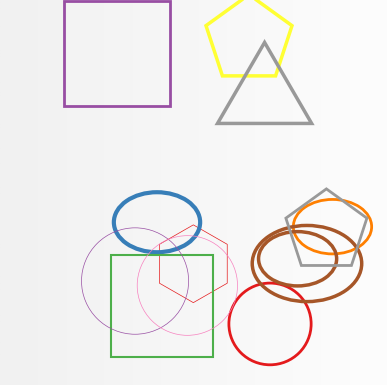[{"shape": "hexagon", "thickness": 0.5, "radius": 0.5, "center": [0.499, 0.315]}, {"shape": "circle", "thickness": 2, "radius": 0.53, "center": [0.697, 0.159]}, {"shape": "oval", "thickness": 3, "radius": 0.56, "center": [0.405, 0.423]}, {"shape": "square", "thickness": 1.5, "radius": 0.66, "center": [0.418, 0.205]}, {"shape": "square", "thickness": 2, "radius": 0.68, "center": [0.301, 0.861]}, {"shape": "circle", "thickness": 0.5, "radius": 0.69, "center": [0.349, 0.27]}, {"shape": "oval", "thickness": 2, "radius": 0.51, "center": [0.858, 0.411]}, {"shape": "pentagon", "thickness": 2.5, "radius": 0.58, "center": [0.643, 0.897]}, {"shape": "oval", "thickness": 2.5, "radius": 0.71, "center": [0.792, 0.316]}, {"shape": "oval", "thickness": 2.5, "radius": 0.5, "center": [0.768, 0.328]}, {"shape": "circle", "thickness": 0.5, "radius": 0.65, "center": [0.484, 0.258]}, {"shape": "pentagon", "thickness": 2, "radius": 0.55, "center": [0.842, 0.399]}, {"shape": "triangle", "thickness": 2.5, "radius": 0.7, "center": [0.683, 0.75]}]